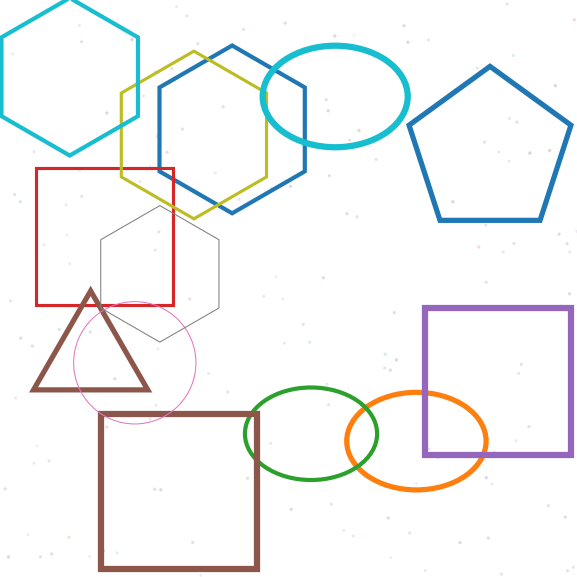[{"shape": "pentagon", "thickness": 2.5, "radius": 0.74, "center": [0.848, 0.737]}, {"shape": "hexagon", "thickness": 2, "radius": 0.73, "center": [0.402, 0.775]}, {"shape": "oval", "thickness": 2.5, "radius": 0.6, "center": [0.721, 0.235]}, {"shape": "oval", "thickness": 2, "radius": 0.57, "center": [0.539, 0.248]}, {"shape": "square", "thickness": 1.5, "radius": 0.59, "center": [0.182, 0.589]}, {"shape": "square", "thickness": 3, "radius": 0.64, "center": [0.862, 0.338]}, {"shape": "triangle", "thickness": 2.5, "radius": 0.57, "center": [0.157, 0.381]}, {"shape": "square", "thickness": 3, "radius": 0.67, "center": [0.31, 0.148]}, {"shape": "circle", "thickness": 0.5, "radius": 0.53, "center": [0.233, 0.371]}, {"shape": "hexagon", "thickness": 0.5, "radius": 0.59, "center": [0.277, 0.525]}, {"shape": "hexagon", "thickness": 1.5, "radius": 0.73, "center": [0.336, 0.765]}, {"shape": "oval", "thickness": 3, "radius": 0.63, "center": [0.58, 0.832]}, {"shape": "hexagon", "thickness": 2, "radius": 0.68, "center": [0.121, 0.866]}]